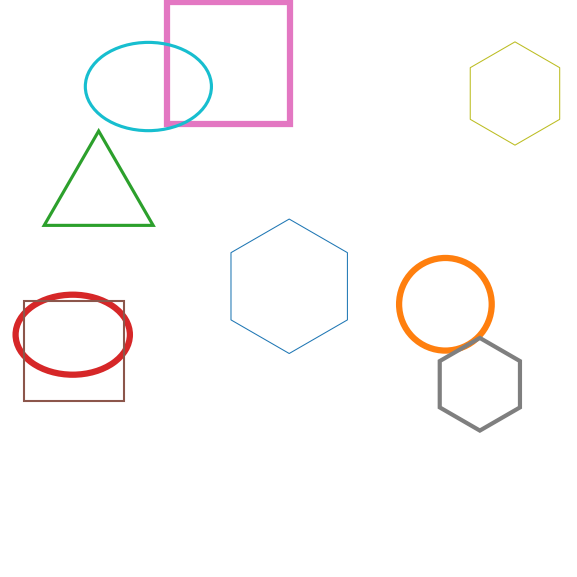[{"shape": "hexagon", "thickness": 0.5, "radius": 0.58, "center": [0.501, 0.503]}, {"shape": "circle", "thickness": 3, "radius": 0.4, "center": [0.771, 0.472]}, {"shape": "triangle", "thickness": 1.5, "radius": 0.54, "center": [0.171, 0.663]}, {"shape": "oval", "thickness": 3, "radius": 0.49, "center": [0.126, 0.42]}, {"shape": "square", "thickness": 1, "radius": 0.43, "center": [0.128, 0.391]}, {"shape": "square", "thickness": 3, "radius": 0.53, "center": [0.396, 0.89]}, {"shape": "hexagon", "thickness": 2, "radius": 0.4, "center": [0.831, 0.334]}, {"shape": "hexagon", "thickness": 0.5, "radius": 0.45, "center": [0.892, 0.837]}, {"shape": "oval", "thickness": 1.5, "radius": 0.55, "center": [0.257, 0.849]}]